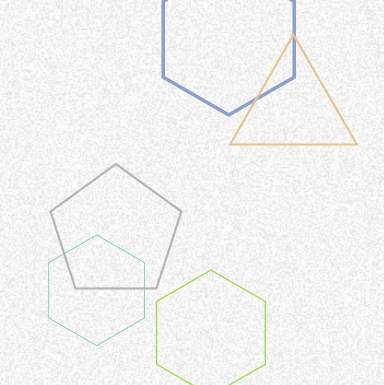[{"shape": "hexagon", "thickness": 0.5, "radius": 0.72, "center": [0.251, 0.246]}, {"shape": "hexagon", "thickness": 2.5, "radius": 0.98, "center": [0.594, 0.898]}, {"shape": "hexagon", "thickness": 1, "radius": 0.82, "center": [0.548, 0.135]}, {"shape": "triangle", "thickness": 1.5, "radius": 0.95, "center": [0.762, 0.72]}, {"shape": "pentagon", "thickness": 1.5, "radius": 0.89, "center": [0.301, 0.395]}]